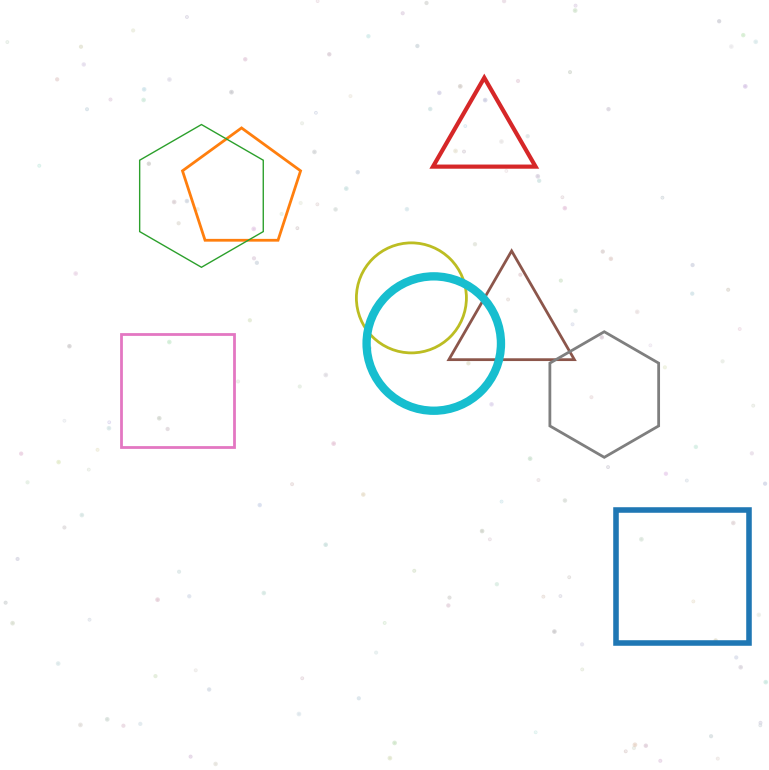[{"shape": "square", "thickness": 2, "radius": 0.43, "center": [0.886, 0.252]}, {"shape": "pentagon", "thickness": 1, "radius": 0.4, "center": [0.314, 0.753]}, {"shape": "hexagon", "thickness": 0.5, "radius": 0.46, "center": [0.262, 0.746]}, {"shape": "triangle", "thickness": 1.5, "radius": 0.38, "center": [0.629, 0.822]}, {"shape": "triangle", "thickness": 1, "radius": 0.47, "center": [0.664, 0.58]}, {"shape": "square", "thickness": 1, "radius": 0.37, "center": [0.231, 0.493]}, {"shape": "hexagon", "thickness": 1, "radius": 0.41, "center": [0.785, 0.488]}, {"shape": "circle", "thickness": 1, "radius": 0.36, "center": [0.534, 0.613]}, {"shape": "circle", "thickness": 3, "radius": 0.44, "center": [0.563, 0.554]}]